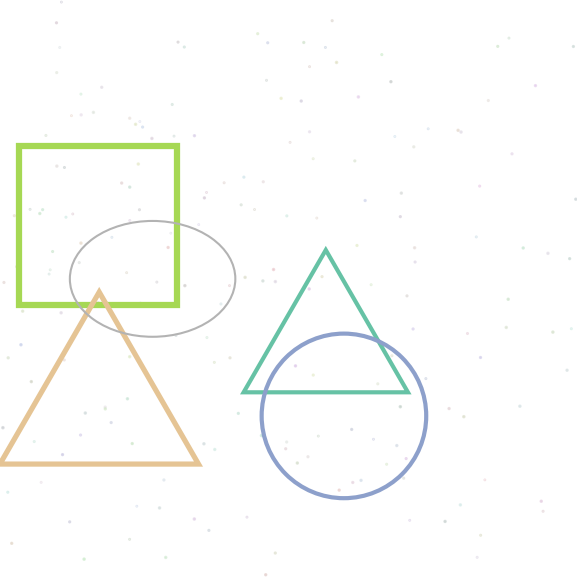[{"shape": "triangle", "thickness": 2, "radius": 0.82, "center": [0.564, 0.402]}, {"shape": "circle", "thickness": 2, "radius": 0.71, "center": [0.596, 0.279]}, {"shape": "square", "thickness": 3, "radius": 0.69, "center": [0.17, 0.608]}, {"shape": "triangle", "thickness": 2.5, "radius": 0.99, "center": [0.172, 0.295]}, {"shape": "oval", "thickness": 1, "radius": 0.72, "center": [0.264, 0.516]}]